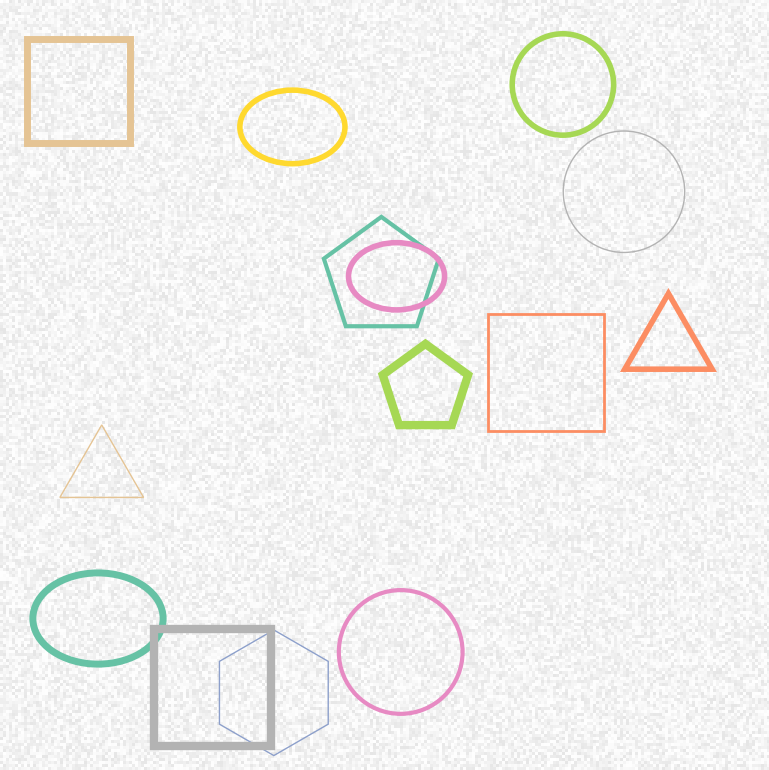[{"shape": "oval", "thickness": 2.5, "radius": 0.42, "center": [0.127, 0.197]}, {"shape": "pentagon", "thickness": 1.5, "radius": 0.39, "center": [0.495, 0.64]}, {"shape": "triangle", "thickness": 2, "radius": 0.33, "center": [0.868, 0.553]}, {"shape": "square", "thickness": 1, "radius": 0.38, "center": [0.709, 0.516]}, {"shape": "hexagon", "thickness": 0.5, "radius": 0.41, "center": [0.356, 0.1]}, {"shape": "oval", "thickness": 2, "radius": 0.31, "center": [0.515, 0.641]}, {"shape": "circle", "thickness": 1.5, "radius": 0.4, "center": [0.52, 0.153]}, {"shape": "pentagon", "thickness": 3, "radius": 0.29, "center": [0.552, 0.495]}, {"shape": "circle", "thickness": 2, "radius": 0.33, "center": [0.731, 0.89]}, {"shape": "oval", "thickness": 2, "radius": 0.34, "center": [0.38, 0.835]}, {"shape": "square", "thickness": 2.5, "radius": 0.34, "center": [0.102, 0.882]}, {"shape": "triangle", "thickness": 0.5, "radius": 0.31, "center": [0.132, 0.385]}, {"shape": "circle", "thickness": 0.5, "radius": 0.39, "center": [0.81, 0.751]}, {"shape": "square", "thickness": 3, "radius": 0.38, "center": [0.275, 0.107]}]